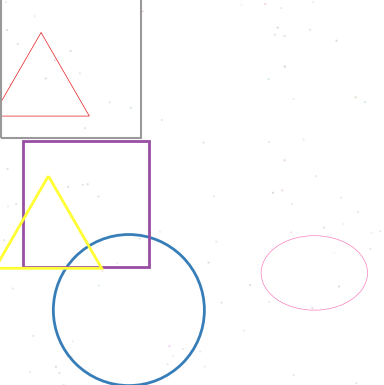[{"shape": "triangle", "thickness": 0.5, "radius": 0.72, "center": [0.107, 0.771]}, {"shape": "circle", "thickness": 2, "radius": 0.98, "center": [0.335, 0.195]}, {"shape": "square", "thickness": 2, "radius": 0.82, "center": [0.223, 0.471]}, {"shape": "triangle", "thickness": 2, "radius": 0.8, "center": [0.126, 0.383]}, {"shape": "oval", "thickness": 0.5, "radius": 0.69, "center": [0.816, 0.291]}, {"shape": "square", "thickness": 1.5, "radius": 0.91, "center": [0.185, 0.823]}]